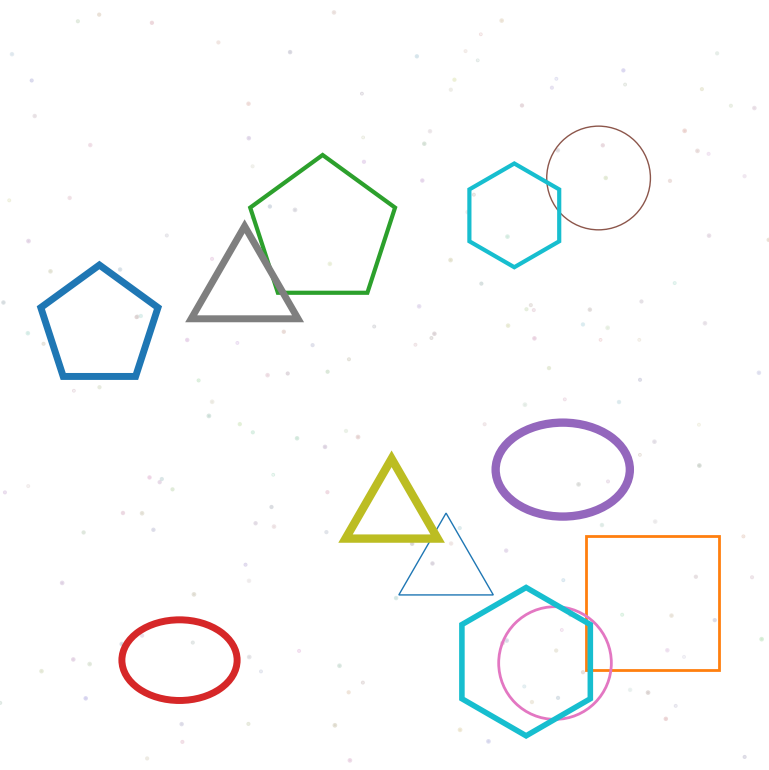[{"shape": "triangle", "thickness": 0.5, "radius": 0.35, "center": [0.579, 0.263]}, {"shape": "pentagon", "thickness": 2.5, "radius": 0.4, "center": [0.129, 0.576]}, {"shape": "square", "thickness": 1, "radius": 0.43, "center": [0.847, 0.217]}, {"shape": "pentagon", "thickness": 1.5, "radius": 0.49, "center": [0.419, 0.7]}, {"shape": "oval", "thickness": 2.5, "radius": 0.37, "center": [0.233, 0.143]}, {"shape": "oval", "thickness": 3, "radius": 0.44, "center": [0.731, 0.39]}, {"shape": "circle", "thickness": 0.5, "radius": 0.34, "center": [0.777, 0.769]}, {"shape": "circle", "thickness": 1, "radius": 0.37, "center": [0.721, 0.139]}, {"shape": "triangle", "thickness": 2.5, "radius": 0.4, "center": [0.318, 0.626]}, {"shape": "triangle", "thickness": 3, "radius": 0.35, "center": [0.509, 0.335]}, {"shape": "hexagon", "thickness": 1.5, "radius": 0.34, "center": [0.668, 0.72]}, {"shape": "hexagon", "thickness": 2, "radius": 0.48, "center": [0.683, 0.141]}]